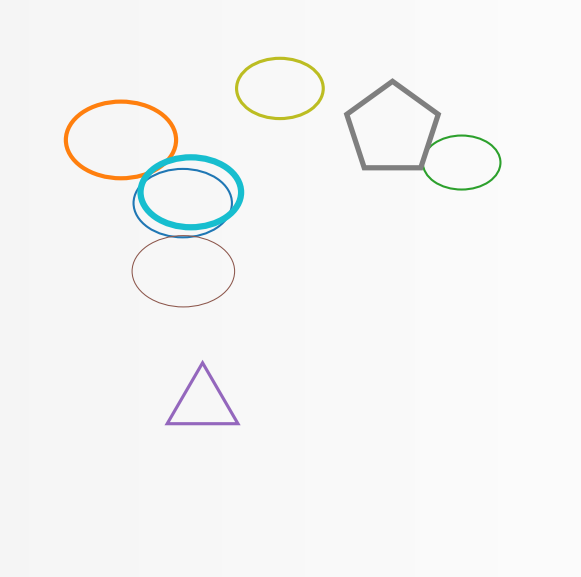[{"shape": "oval", "thickness": 1, "radius": 0.42, "center": [0.314, 0.647]}, {"shape": "oval", "thickness": 2, "radius": 0.47, "center": [0.208, 0.757]}, {"shape": "oval", "thickness": 1, "radius": 0.33, "center": [0.794, 0.718]}, {"shape": "triangle", "thickness": 1.5, "radius": 0.35, "center": [0.349, 0.301]}, {"shape": "oval", "thickness": 0.5, "radius": 0.44, "center": [0.315, 0.529]}, {"shape": "pentagon", "thickness": 2.5, "radius": 0.41, "center": [0.675, 0.776]}, {"shape": "oval", "thickness": 1.5, "radius": 0.37, "center": [0.482, 0.846]}, {"shape": "oval", "thickness": 3, "radius": 0.43, "center": [0.328, 0.666]}]